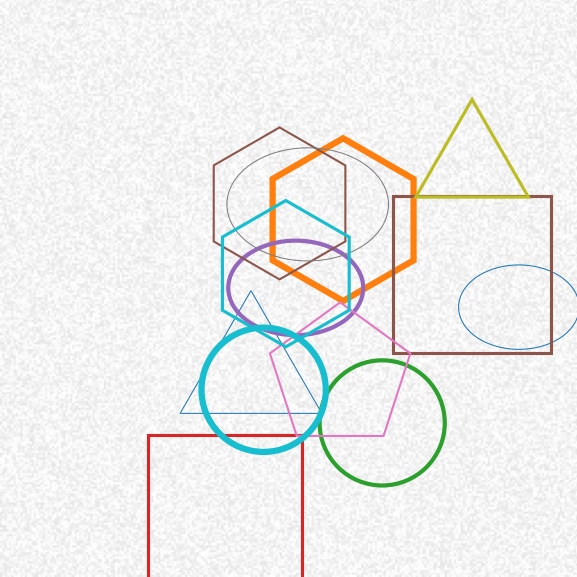[{"shape": "oval", "thickness": 0.5, "radius": 0.52, "center": [0.899, 0.467]}, {"shape": "triangle", "thickness": 0.5, "radius": 0.71, "center": [0.435, 0.354]}, {"shape": "hexagon", "thickness": 3, "radius": 0.7, "center": [0.594, 0.619]}, {"shape": "circle", "thickness": 2, "radius": 0.54, "center": [0.662, 0.267]}, {"shape": "square", "thickness": 1.5, "radius": 0.67, "center": [0.39, 0.112]}, {"shape": "oval", "thickness": 2, "radius": 0.58, "center": [0.512, 0.501]}, {"shape": "square", "thickness": 1.5, "radius": 0.68, "center": [0.817, 0.524]}, {"shape": "hexagon", "thickness": 1, "radius": 0.66, "center": [0.484, 0.647]}, {"shape": "pentagon", "thickness": 1, "radius": 0.64, "center": [0.589, 0.348]}, {"shape": "oval", "thickness": 0.5, "radius": 0.7, "center": [0.533, 0.645]}, {"shape": "triangle", "thickness": 1.5, "radius": 0.56, "center": [0.817, 0.714]}, {"shape": "circle", "thickness": 3, "radius": 0.54, "center": [0.457, 0.324]}, {"shape": "hexagon", "thickness": 1.5, "radius": 0.63, "center": [0.495, 0.525]}]